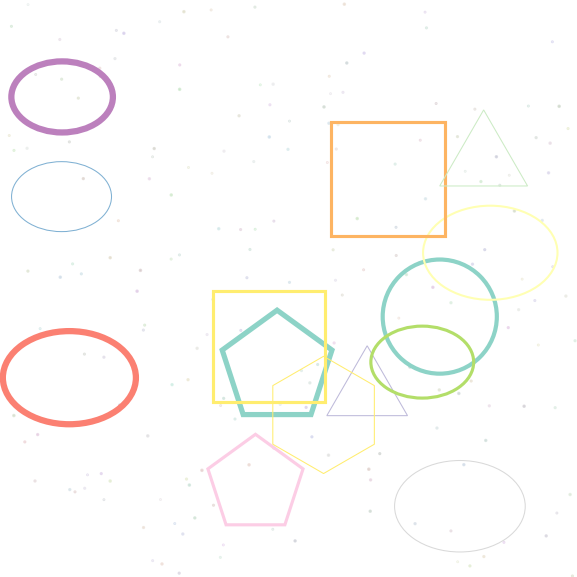[{"shape": "circle", "thickness": 2, "radius": 0.49, "center": [0.761, 0.451]}, {"shape": "pentagon", "thickness": 2.5, "radius": 0.5, "center": [0.48, 0.362]}, {"shape": "oval", "thickness": 1, "radius": 0.58, "center": [0.849, 0.561]}, {"shape": "triangle", "thickness": 0.5, "radius": 0.4, "center": [0.636, 0.32]}, {"shape": "oval", "thickness": 3, "radius": 0.58, "center": [0.12, 0.345]}, {"shape": "oval", "thickness": 0.5, "radius": 0.43, "center": [0.107, 0.659]}, {"shape": "square", "thickness": 1.5, "radius": 0.49, "center": [0.672, 0.69]}, {"shape": "oval", "thickness": 1.5, "radius": 0.45, "center": [0.731, 0.372]}, {"shape": "pentagon", "thickness": 1.5, "radius": 0.43, "center": [0.442, 0.16]}, {"shape": "oval", "thickness": 0.5, "radius": 0.57, "center": [0.796, 0.123]}, {"shape": "oval", "thickness": 3, "radius": 0.44, "center": [0.108, 0.831]}, {"shape": "triangle", "thickness": 0.5, "radius": 0.44, "center": [0.837, 0.721]}, {"shape": "hexagon", "thickness": 0.5, "radius": 0.51, "center": [0.56, 0.281]}, {"shape": "square", "thickness": 1.5, "radius": 0.48, "center": [0.466, 0.399]}]